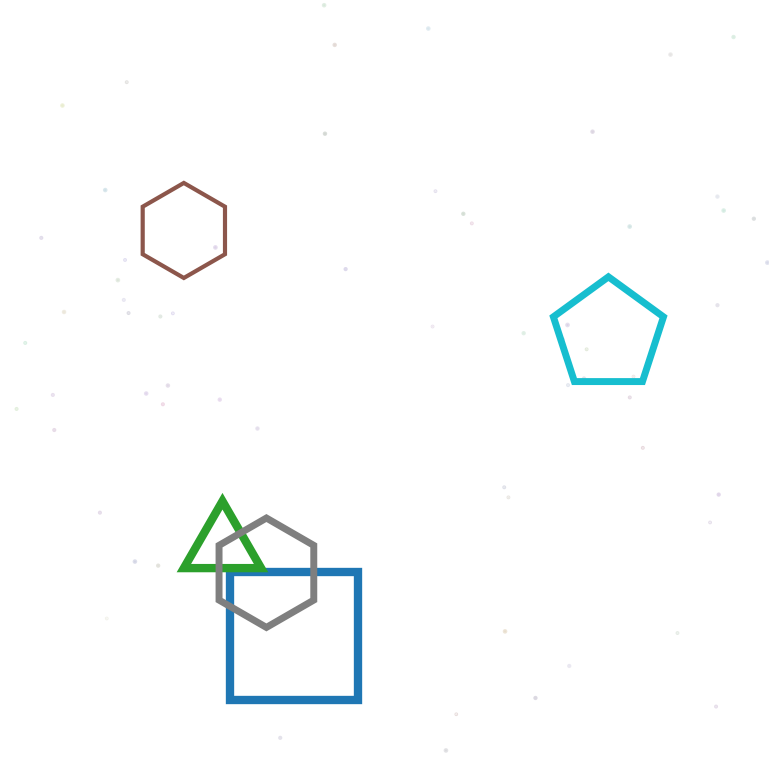[{"shape": "square", "thickness": 3, "radius": 0.42, "center": [0.382, 0.175]}, {"shape": "triangle", "thickness": 3, "radius": 0.29, "center": [0.289, 0.291]}, {"shape": "hexagon", "thickness": 1.5, "radius": 0.31, "center": [0.239, 0.701]}, {"shape": "hexagon", "thickness": 2.5, "radius": 0.36, "center": [0.346, 0.256]}, {"shape": "pentagon", "thickness": 2.5, "radius": 0.38, "center": [0.79, 0.565]}]